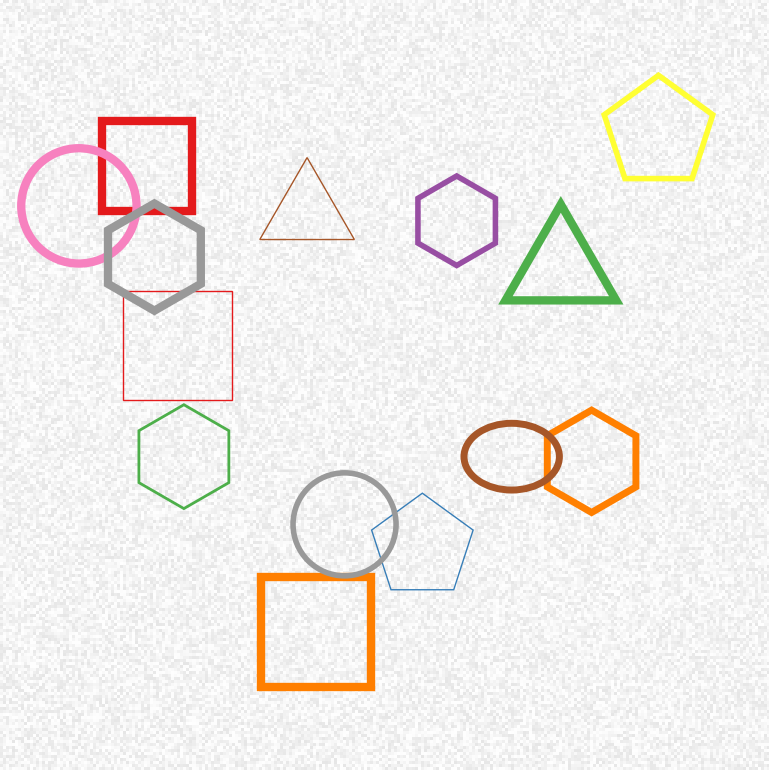[{"shape": "square", "thickness": 0.5, "radius": 0.35, "center": [0.231, 0.551]}, {"shape": "square", "thickness": 3, "radius": 0.29, "center": [0.191, 0.784]}, {"shape": "pentagon", "thickness": 0.5, "radius": 0.35, "center": [0.549, 0.29]}, {"shape": "hexagon", "thickness": 1, "radius": 0.34, "center": [0.239, 0.407]}, {"shape": "triangle", "thickness": 3, "radius": 0.42, "center": [0.728, 0.651]}, {"shape": "hexagon", "thickness": 2, "radius": 0.29, "center": [0.593, 0.713]}, {"shape": "hexagon", "thickness": 2.5, "radius": 0.33, "center": [0.768, 0.401]}, {"shape": "square", "thickness": 3, "radius": 0.36, "center": [0.41, 0.18]}, {"shape": "pentagon", "thickness": 2, "radius": 0.37, "center": [0.855, 0.828]}, {"shape": "oval", "thickness": 2.5, "radius": 0.31, "center": [0.665, 0.407]}, {"shape": "triangle", "thickness": 0.5, "radius": 0.35, "center": [0.399, 0.724]}, {"shape": "circle", "thickness": 3, "radius": 0.37, "center": [0.102, 0.733]}, {"shape": "circle", "thickness": 2, "radius": 0.33, "center": [0.447, 0.319]}, {"shape": "hexagon", "thickness": 3, "radius": 0.35, "center": [0.201, 0.666]}]